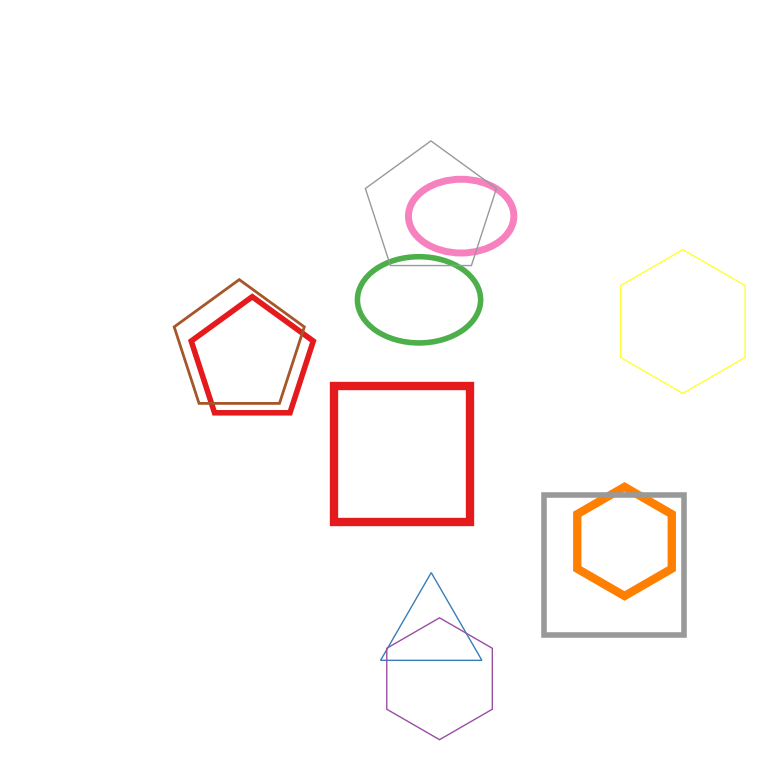[{"shape": "pentagon", "thickness": 2, "radius": 0.42, "center": [0.328, 0.531]}, {"shape": "square", "thickness": 3, "radius": 0.44, "center": [0.522, 0.41]}, {"shape": "triangle", "thickness": 0.5, "radius": 0.38, "center": [0.56, 0.18]}, {"shape": "oval", "thickness": 2, "radius": 0.4, "center": [0.544, 0.611]}, {"shape": "hexagon", "thickness": 0.5, "radius": 0.4, "center": [0.571, 0.118]}, {"shape": "hexagon", "thickness": 3, "radius": 0.35, "center": [0.811, 0.297]}, {"shape": "hexagon", "thickness": 0.5, "radius": 0.47, "center": [0.887, 0.582]}, {"shape": "pentagon", "thickness": 1, "radius": 0.44, "center": [0.311, 0.548]}, {"shape": "oval", "thickness": 2.5, "radius": 0.34, "center": [0.599, 0.719]}, {"shape": "pentagon", "thickness": 0.5, "radius": 0.45, "center": [0.56, 0.728]}, {"shape": "square", "thickness": 2, "radius": 0.46, "center": [0.798, 0.266]}]